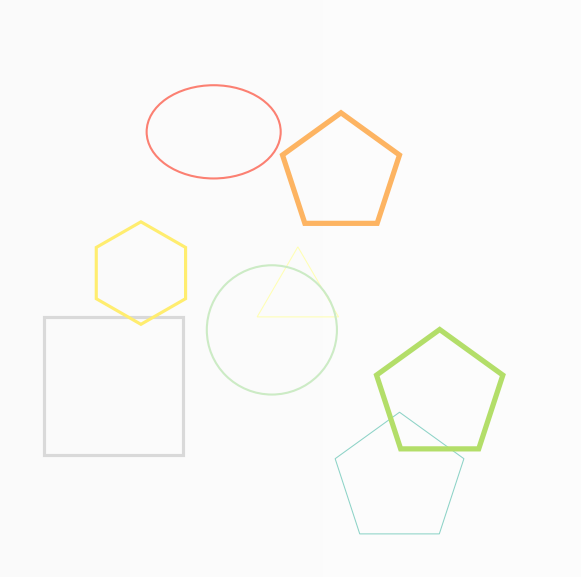[{"shape": "pentagon", "thickness": 0.5, "radius": 0.58, "center": [0.687, 0.169]}, {"shape": "triangle", "thickness": 0.5, "radius": 0.4, "center": [0.512, 0.491]}, {"shape": "oval", "thickness": 1, "radius": 0.58, "center": [0.368, 0.771]}, {"shape": "pentagon", "thickness": 2.5, "radius": 0.53, "center": [0.587, 0.698]}, {"shape": "pentagon", "thickness": 2.5, "radius": 0.57, "center": [0.756, 0.314]}, {"shape": "square", "thickness": 1.5, "radius": 0.6, "center": [0.195, 0.331]}, {"shape": "circle", "thickness": 1, "radius": 0.56, "center": [0.468, 0.428]}, {"shape": "hexagon", "thickness": 1.5, "radius": 0.44, "center": [0.242, 0.526]}]